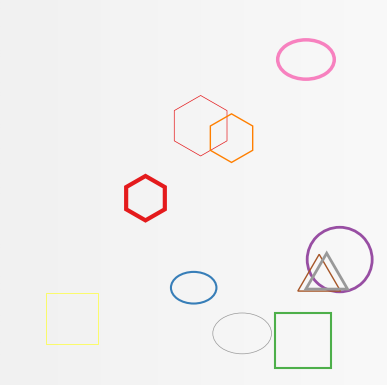[{"shape": "hexagon", "thickness": 0.5, "radius": 0.39, "center": [0.518, 0.673]}, {"shape": "hexagon", "thickness": 3, "radius": 0.29, "center": [0.375, 0.485]}, {"shape": "oval", "thickness": 1.5, "radius": 0.29, "center": [0.5, 0.253]}, {"shape": "square", "thickness": 1.5, "radius": 0.36, "center": [0.782, 0.115]}, {"shape": "circle", "thickness": 2, "radius": 0.42, "center": [0.877, 0.326]}, {"shape": "hexagon", "thickness": 1, "radius": 0.32, "center": [0.597, 0.641]}, {"shape": "square", "thickness": 0.5, "radius": 0.34, "center": [0.186, 0.173]}, {"shape": "triangle", "thickness": 1, "radius": 0.32, "center": [0.824, 0.276]}, {"shape": "oval", "thickness": 2.5, "radius": 0.37, "center": [0.79, 0.845]}, {"shape": "triangle", "thickness": 2, "radius": 0.31, "center": [0.843, 0.28]}, {"shape": "oval", "thickness": 0.5, "radius": 0.38, "center": [0.625, 0.134]}]